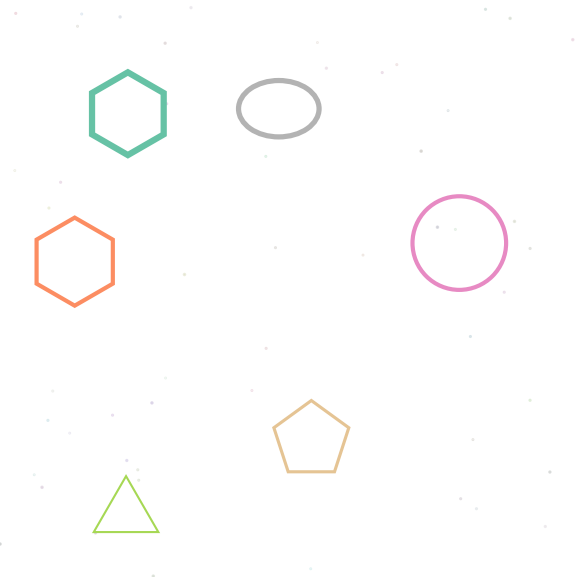[{"shape": "hexagon", "thickness": 3, "radius": 0.36, "center": [0.221, 0.802]}, {"shape": "hexagon", "thickness": 2, "radius": 0.38, "center": [0.129, 0.546]}, {"shape": "circle", "thickness": 2, "radius": 0.41, "center": [0.795, 0.578]}, {"shape": "triangle", "thickness": 1, "radius": 0.32, "center": [0.218, 0.11]}, {"shape": "pentagon", "thickness": 1.5, "radius": 0.34, "center": [0.539, 0.237]}, {"shape": "oval", "thickness": 2.5, "radius": 0.35, "center": [0.483, 0.811]}]